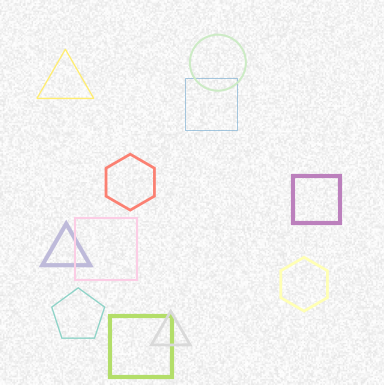[{"shape": "pentagon", "thickness": 1, "radius": 0.36, "center": [0.203, 0.18]}, {"shape": "hexagon", "thickness": 2, "radius": 0.35, "center": [0.79, 0.262]}, {"shape": "triangle", "thickness": 3, "radius": 0.36, "center": [0.172, 0.347]}, {"shape": "hexagon", "thickness": 2, "radius": 0.36, "center": [0.338, 0.527]}, {"shape": "square", "thickness": 0.5, "radius": 0.34, "center": [0.548, 0.731]}, {"shape": "square", "thickness": 3, "radius": 0.4, "center": [0.366, 0.1]}, {"shape": "square", "thickness": 1.5, "radius": 0.4, "center": [0.276, 0.354]}, {"shape": "triangle", "thickness": 2, "radius": 0.29, "center": [0.443, 0.133]}, {"shape": "square", "thickness": 3, "radius": 0.31, "center": [0.823, 0.482]}, {"shape": "circle", "thickness": 1.5, "radius": 0.36, "center": [0.566, 0.837]}, {"shape": "triangle", "thickness": 1, "radius": 0.43, "center": [0.17, 0.787]}]